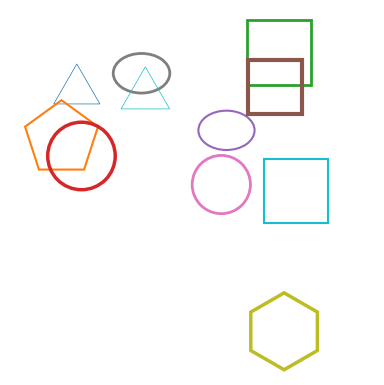[{"shape": "triangle", "thickness": 0.5, "radius": 0.35, "center": [0.2, 0.765]}, {"shape": "pentagon", "thickness": 1.5, "radius": 0.5, "center": [0.16, 0.64]}, {"shape": "square", "thickness": 2, "radius": 0.42, "center": [0.725, 0.863]}, {"shape": "circle", "thickness": 2.5, "radius": 0.44, "center": [0.212, 0.595]}, {"shape": "oval", "thickness": 1.5, "radius": 0.36, "center": [0.588, 0.662]}, {"shape": "square", "thickness": 3, "radius": 0.35, "center": [0.715, 0.774]}, {"shape": "circle", "thickness": 2, "radius": 0.38, "center": [0.575, 0.521]}, {"shape": "oval", "thickness": 2, "radius": 0.37, "center": [0.368, 0.81]}, {"shape": "hexagon", "thickness": 2.5, "radius": 0.5, "center": [0.738, 0.139]}, {"shape": "square", "thickness": 1.5, "radius": 0.41, "center": [0.768, 0.504]}, {"shape": "triangle", "thickness": 0.5, "radius": 0.36, "center": [0.377, 0.754]}]